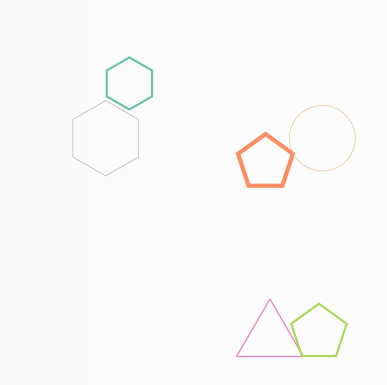[{"shape": "hexagon", "thickness": 1.5, "radius": 0.34, "center": [0.334, 0.783]}, {"shape": "pentagon", "thickness": 3, "radius": 0.37, "center": [0.685, 0.578]}, {"shape": "triangle", "thickness": 1, "radius": 0.5, "center": [0.697, 0.124]}, {"shape": "pentagon", "thickness": 1.5, "radius": 0.38, "center": [0.823, 0.136]}, {"shape": "circle", "thickness": 0.5, "radius": 0.43, "center": [0.832, 0.641]}, {"shape": "hexagon", "thickness": 0.5, "radius": 0.49, "center": [0.273, 0.641]}]